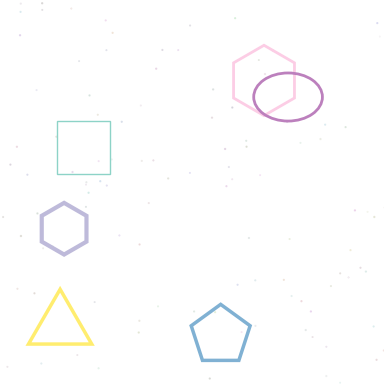[{"shape": "square", "thickness": 1, "radius": 0.34, "center": [0.217, 0.616]}, {"shape": "hexagon", "thickness": 3, "radius": 0.34, "center": [0.167, 0.406]}, {"shape": "pentagon", "thickness": 2.5, "radius": 0.4, "center": [0.573, 0.129]}, {"shape": "hexagon", "thickness": 2, "radius": 0.46, "center": [0.686, 0.791]}, {"shape": "oval", "thickness": 2, "radius": 0.45, "center": [0.748, 0.748]}, {"shape": "triangle", "thickness": 2.5, "radius": 0.47, "center": [0.156, 0.154]}]